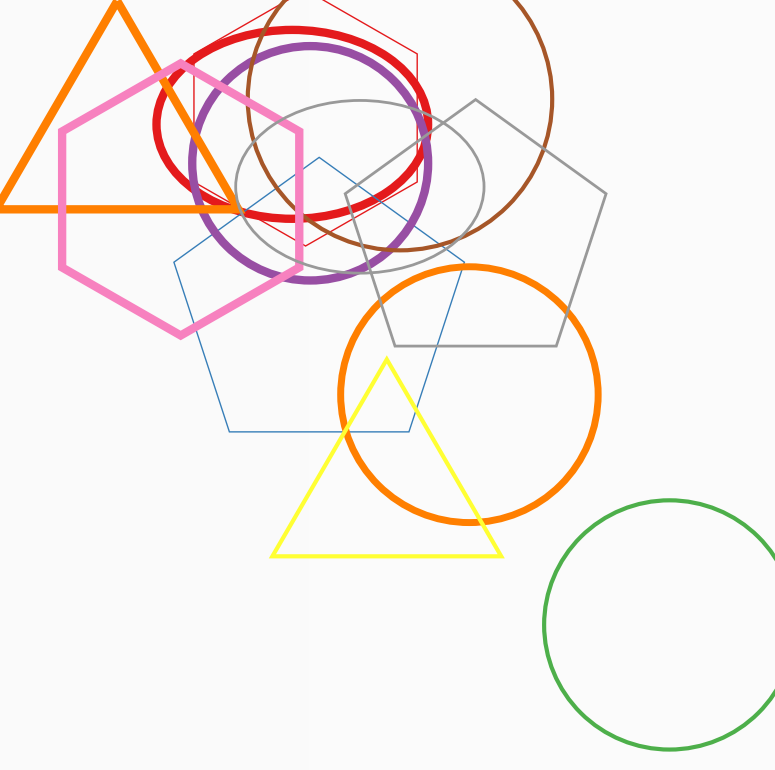[{"shape": "hexagon", "thickness": 0.5, "radius": 0.83, "center": [0.394, 0.847]}, {"shape": "oval", "thickness": 3, "radius": 0.88, "center": [0.377, 0.839]}, {"shape": "pentagon", "thickness": 0.5, "radius": 0.99, "center": [0.412, 0.599]}, {"shape": "circle", "thickness": 1.5, "radius": 0.81, "center": [0.864, 0.188]}, {"shape": "circle", "thickness": 3, "radius": 0.76, "center": [0.4, 0.788]}, {"shape": "circle", "thickness": 2.5, "radius": 0.83, "center": [0.606, 0.487]}, {"shape": "triangle", "thickness": 3, "radius": 0.9, "center": [0.151, 0.818]}, {"shape": "triangle", "thickness": 1.5, "radius": 0.85, "center": [0.499, 0.363]}, {"shape": "circle", "thickness": 1.5, "radius": 0.98, "center": [0.516, 0.871]}, {"shape": "hexagon", "thickness": 3, "radius": 0.88, "center": [0.233, 0.741]}, {"shape": "oval", "thickness": 1, "radius": 0.8, "center": [0.464, 0.757]}, {"shape": "pentagon", "thickness": 1, "radius": 0.88, "center": [0.614, 0.694]}]